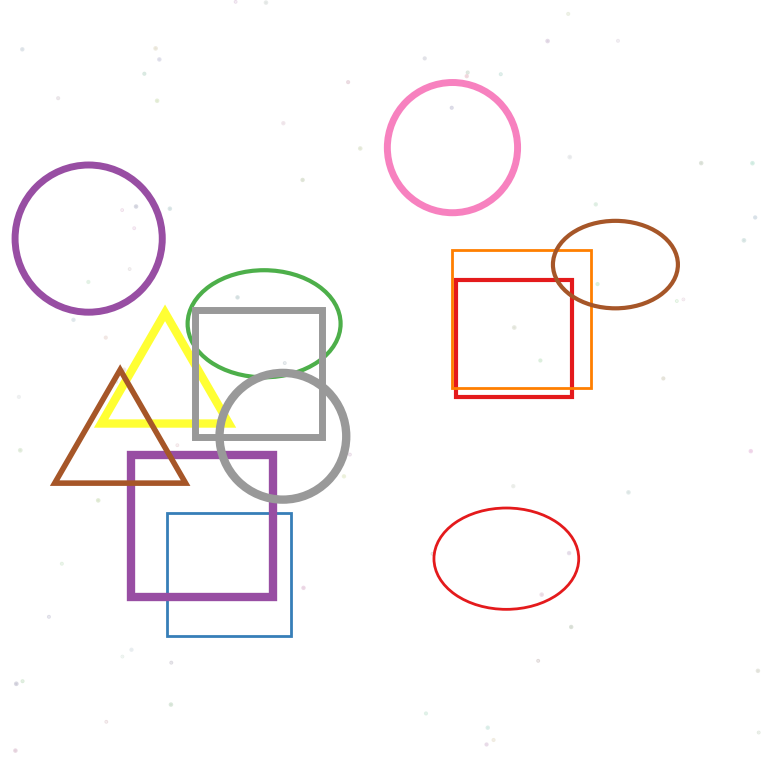[{"shape": "oval", "thickness": 1, "radius": 0.47, "center": [0.658, 0.274]}, {"shape": "square", "thickness": 1.5, "radius": 0.38, "center": [0.668, 0.561]}, {"shape": "square", "thickness": 1, "radius": 0.4, "center": [0.298, 0.254]}, {"shape": "oval", "thickness": 1.5, "radius": 0.5, "center": [0.343, 0.58]}, {"shape": "square", "thickness": 3, "radius": 0.46, "center": [0.263, 0.316]}, {"shape": "circle", "thickness": 2.5, "radius": 0.48, "center": [0.115, 0.69]}, {"shape": "square", "thickness": 1, "radius": 0.45, "center": [0.677, 0.585]}, {"shape": "triangle", "thickness": 3, "radius": 0.48, "center": [0.214, 0.498]}, {"shape": "oval", "thickness": 1.5, "radius": 0.41, "center": [0.799, 0.656]}, {"shape": "triangle", "thickness": 2, "radius": 0.49, "center": [0.156, 0.422]}, {"shape": "circle", "thickness": 2.5, "radius": 0.42, "center": [0.588, 0.808]}, {"shape": "circle", "thickness": 3, "radius": 0.41, "center": [0.367, 0.433]}, {"shape": "square", "thickness": 2.5, "radius": 0.41, "center": [0.336, 0.515]}]